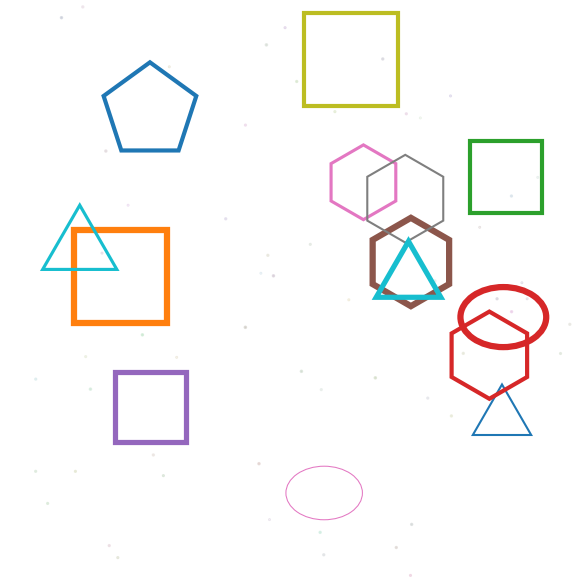[{"shape": "triangle", "thickness": 1, "radius": 0.29, "center": [0.869, 0.275]}, {"shape": "pentagon", "thickness": 2, "radius": 0.42, "center": [0.26, 0.807]}, {"shape": "square", "thickness": 3, "radius": 0.4, "center": [0.208, 0.521]}, {"shape": "square", "thickness": 2, "radius": 0.31, "center": [0.876, 0.692]}, {"shape": "oval", "thickness": 3, "radius": 0.37, "center": [0.872, 0.45]}, {"shape": "hexagon", "thickness": 2, "radius": 0.38, "center": [0.847, 0.384]}, {"shape": "square", "thickness": 2.5, "radius": 0.31, "center": [0.26, 0.294]}, {"shape": "hexagon", "thickness": 3, "radius": 0.38, "center": [0.711, 0.545]}, {"shape": "hexagon", "thickness": 1.5, "radius": 0.32, "center": [0.629, 0.684]}, {"shape": "oval", "thickness": 0.5, "radius": 0.33, "center": [0.561, 0.145]}, {"shape": "hexagon", "thickness": 1, "radius": 0.38, "center": [0.702, 0.655]}, {"shape": "square", "thickness": 2, "radius": 0.4, "center": [0.608, 0.896]}, {"shape": "triangle", "thickness": 2.5, "radius": 0.32, "center": [0.707, 0.517]}, {"shape": "triangle", "thickness": 1.5, "radius": 0.37, "center": [0.138, 0.57]}]